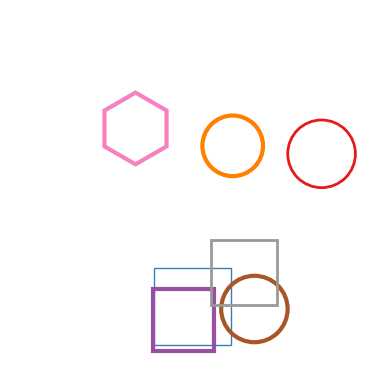[{"shape": "circle", "thickness": 2, "radius": 0.44, "center": [0.835, 0.6]}, {"shape": "square", "thickness": 1, "radius": 0.5, "center": [0.501, 0.204]}, {"shape": "square", "thickness": 3, "radius": 0.4, "center": [0.477, 0.169]}, {"shape": "circle", "thickness": 3, "radius": 0.39, "center": [0.604, 0.621]}, {"shape": "circle", "thickness": 3, "radius": 0.43, "center": [0.661, 0.197]}, {"shape": "hexagon", "thickness": 3, "radius": 0.47, "center": [0.352, 0.666]}, {"shape": "square", "thickness": 2, "radius": 0.43, "center": [0.633, 0.293]}]